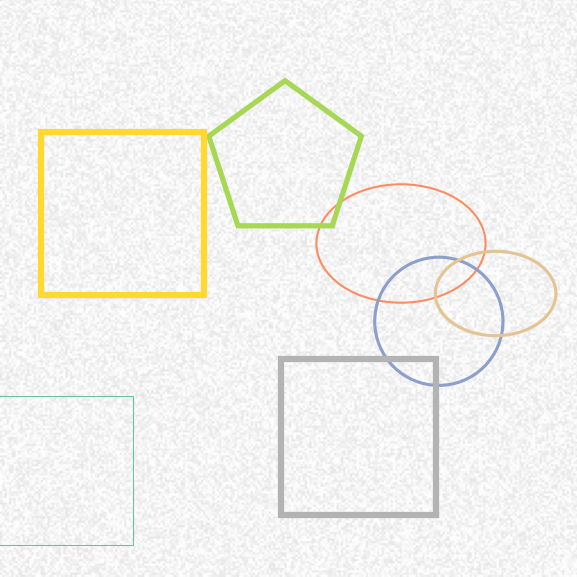[{"shape": "square", "thickness": 0.5, "radius": 0.65, "center": [0.1, 0.184]}, {"shape": "oval", "thickness": 1, "radius": 0.73, "center": [0.694, 0.578]}, {"shape": "circle", "thickness": 1.5, "radius": 0.56, "center": [0.76, 0.443]}, {"shape": "pentagon", "thickness": 2.5, "radius": 0.69, "center": [0.494, 0.721]}, {"shape": "square", "thickness": 3, "radius": 0.71, "center": [0.212, 0.63]}, {"shape": "oval", "thickness": 1.5, "radius": 0.52, "center": [0.858, 0.491]}, {"shape": "square", "thickness": 3, "radius": 0.67, "center": [0.62, 0.242]}]